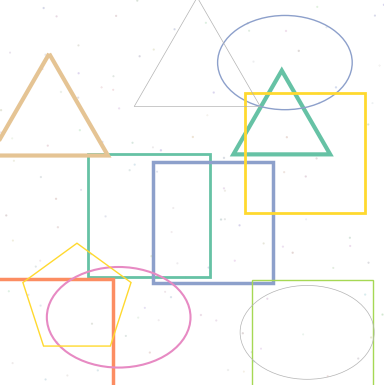[{"shape": "triangle", "thickness": 3, "radius": 0.73, "center": [0.732, 0.672]}, {"shape": "square", "thickness": 2, "radius": 0.8, "center": [0.387, 0.44]}, {"shape": "square", "thickness": 2.5, "radius": 0.85, "center": [0.123, 0.104]}, {"shape": "oval", "thickness": 1, "radius": 0.87, "center": [0.74, 0.837]}, {"shape": "square", "thickness": 2.5, "radius": 0.78, "center": [0.554, 0.422]}, {"shape": "oval", "thickness": 1.5, "radius": 0.93, "center": [0.308, 0.176]}, {"shape": "square", "thickness": 1, "radius": 0.79, "center": [0.811, 0.117]}, {"shape": "pentagon", "thickness": 1, "radius": 0.74, "center": [0.2, 0.221]}, {"shape": "square", "thickness": 2, "radius": 0.78, "center": [0.793, 0.603]}, {"shape": "triangle", "thickness": 3, "radius": 0.88, "center": [0.128, 0.684]}, {"shape": "oval", "thickness": 0.5, "radius": 0.87, "center": [0.798, 0.137]}, {"shape": "triangle", "thickness": 0.5, "radius": 0.95, "center": [0.512, 0.818]}]